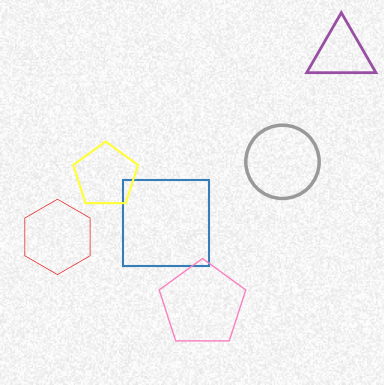[{"shape": "hexagon", "thickness": 0.5, "radius": 0.49, "center": [0.149, 0.385]}, {"shape": "square", "thickness": 1.5, "radius": 0.56, "center": [0.432, 0.421]}, {"shape": "triangle", "thickness": 2, "radius": 0.52, "center": [0.887, 0.863]}, {"shape": "pentagon", "thickness": 1.5, "radius": 0.44, "center": [0.274, 0.544]}, {"shape": "pentagon", "thickness": 1, "radius": 0.59, "center": [0.526, 0.21]}, {"shape": "circle", "thickness": 2.5, "radius": 0.48, "center": [0.734, 0.58]}]